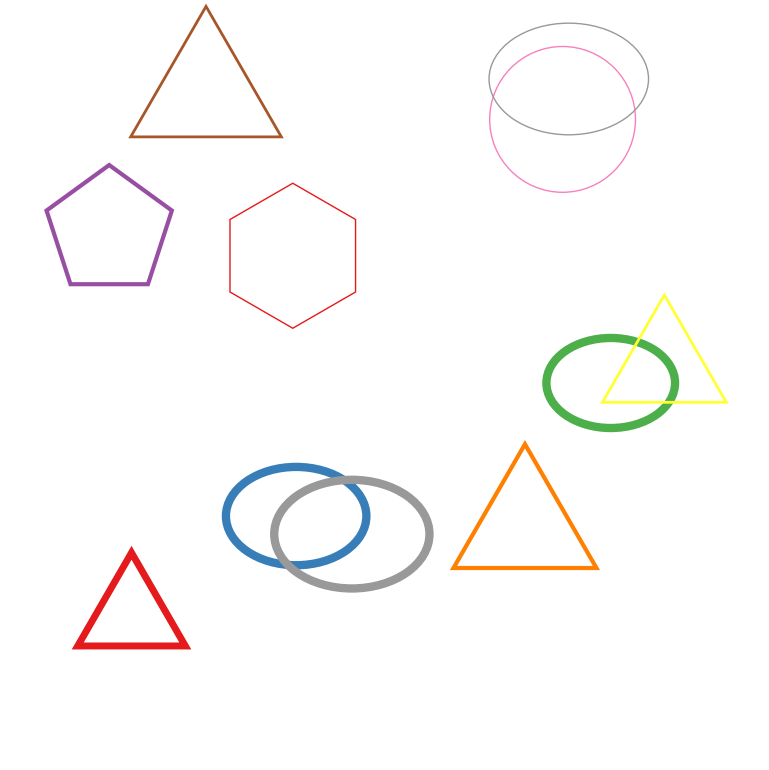[{"shape": "triangle", "thickness": 2.5, "radius": 0.4, "center": [0.171, 0.201]}, {"shape": "hexagon", "thickness": 0.5, "radius": 0.47, "center": [0.38, 0.668]}, {"shape": "oval", "thickness": 3, "radius": 0.46, "center": [0.385, 0.33]}, {"shape": "oval", "thickness": 3, "radius": 0.42, "center": [0.793, 0.503]}, {"shape": "pentagon", "thickness": 1.5, "radius": 0.43, "center": [0.142, 0.7]}, {"shape": "triangle", "thickness": 1.5, "radius": 0.54, "center": [0.682, 0.316]}, {"shape": "triangle", "thickness": 1, "radius": 0.46, "center": [0.863, 0.524]}, {"shape": "triangle", "thickness": 1, "radius": 0.56, "center": [0.268, 0.879]}, {"shape": "circle", "thickness": 0.5, "radius": 0.47, "center": [0.731, 0.845]}, {"shape": "oval", "thickness": 0.5, "radius": 0.52, "center": [0.739, 0.897]}, {"shape": "oval", "thickness": 3, "radius": 0.5, "center": [0.457, 0.306]}]